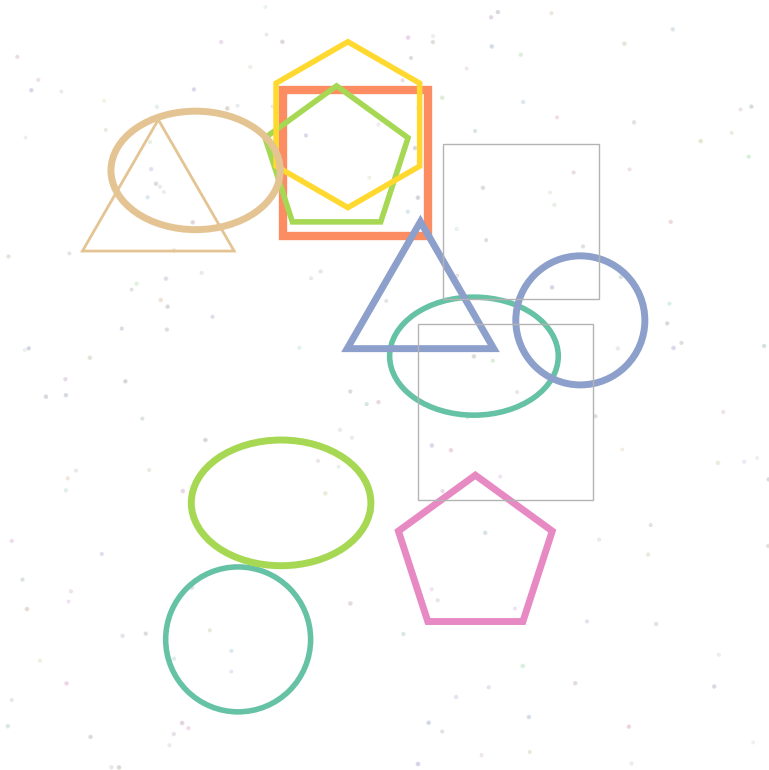[{"shape": "oval", "thickness": 2, "radius": 0.55, "center": [0.616, 0.537]}, {"shape": "circle", "thickness": 2, "radius": 0.47, "center": [0.309, 0.17]}, {"shape": "square", "thickness": 3, "radius": 0.47, "center": [0.462, 0.788]}, {"shape": "triangle", "thickness": 2.5, "radius": 0.55, "center": [0.546, 0.602]}, {"shape": "circle", "thickness": 2.5, "radius": 0.42, "center": [0.754, 0.584]}, {"shape": "pentagon", "thickness": 2.5, "radius": 0.53, "center": [0.617, 0.278]}, {"shape": "pentagon", "thickness": 2, "radius": 0.49, "center": [0.437, 0.791]}, {"shape": "oval", "thickness": 2.5, "radius": 0.58, "center": [0.365, 0.347]}, {"shape": "hexagon", "thickness": 2, "radius": 0.54, "center": [0.452, 0.838]}, {"shape": "oval", "thickness": 2.5, "radius": 0.55, "center": [0.254, 0.779]}, {"shape": "triangle", "thickness": 1, "radius": 0.57, "center": [0.206, 0.731]}, {"shape": "square", "thickness": 0.5, "radius": 0.5, "center": [0.677, 0.712]}, {"shape": "square", "thickness": 0.5, "radius": 0.57, "center": [0.657, 0.465]}]